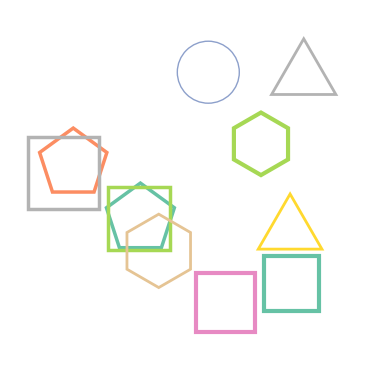[{"shape": "square", "thickness": 3, "radius": 0.36, "center": [0.757, 0.263]}, {"shape": "pentagon", "thickness": 2.5, "radius": 0.46, "center": [0.365, 0.432]}, {"shape": "pentagon", "thickness": 2.5, "radius": 0.46, "center": [0.19, 0.575]}, {"shape": "circle", "thickness": 1, "radius": 0.4, "center": [0.541, 0.812]}, {"shape": "square", "thickness": 3, "radius": 0.39, "center": [0.586, 0.214]}, {"shape": "hexagon", "thickness": 3, "radius": 0.41, "center": [0.678, 0.626]}, {"shape": "square", "thickness": 2.5, "radius": 0.41, "center": [0.361, 0.433]}, {"shape": "triangle", "thickness": 2, "radius": 0.48, "center": [0.753, 0.401]}, {"shape": "hexagon", "thickness": 2, "radius": 0.48, "center": [0.412, 0.348]}, {"shape": "triangle", "thickness": 2, "radius": 0.48, "center": [0.789, 0.803]}, {"shape": "square", "thickness": 2.5, "radius": 0.46, "center": [0.166, 0.551]}]